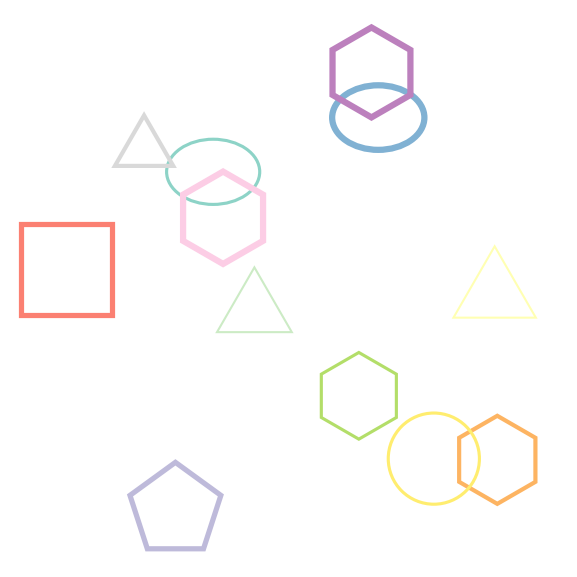[{"shape": "oval", "thickness": 1.5, "radius": 0.4, "center": [0.369, 0.702]}, {"shape": "triangle", "thickness": 1, "radius": 0.41, "center": [0.857, 0.49]}, {"shape": "pentagon", "thickness": 2.5, "radius": 0.41, "center": [0.304, 0.116]}, {"shape": "square", "thickness": 2.5, "radius": 0.39, "center": [0.115, 0.532]}, {"shape": "oval", "thickness": 3, "radius": 0.4, "center": [0.655, 0.796]}, {"shape": "hexagon", "thickness": 2, "radius": 0.38, "center": [0.861, 0.203]}, {"shape": "hexagon", "thickness": 1.5, "radius": 0.38, "center": [0.621, 0.314]}, {"shape": "hexagon", "thickness": 3, "radius": 0.4, "center": [0.386, 0.622]}, {"shape": "triangle", "thickness": 2, "radius": 0.29, "center": [0.249, 0.741]}, {"shape": "hexagon", "thickness": 3, "radius": 0.39, "center": [0.643, 0.874]}, {"shape": "triangle", "thickness": 1, "radius": 0.37, "center": [0.441, 0.461]}, {"shape": "circle", "thickness": 1.5, "radius": 0.39, "center": [0.751, 0.205]}]